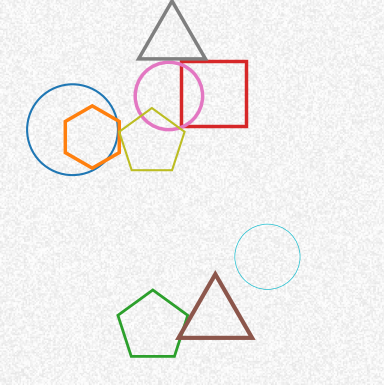[{"shape": "circle", "thickness": 1.5, "radius": 0.59, "center": [0.188, 0.663]}, {"shape": "hexagon", "thickness": 2.5, "radius": 0.4, "center": [0.24, 0.644]}, {"shape": "pentagon", "thickness": 2, "radius": 0.48, "center": [0.397, 0.151]}, {"shape": "square", "thickness": 2.5, "radius": 0.42, "center": [0.555, 0.757]}, {"shape": "triangle", "thickness": 3, "radius": 0.55, "center": [0.559, 0.178]}, {"shape": "circle", "thickness": 2.5, "radius": 0.44, "center": [0.439, 0.751]}, {"shape": "triangle", "thickness": 2.5, "radius": 0.5, "center": [0.447, 0.897]}, {"shape": "pentagon", "thickness": 1.5, "radius": 0.45, "center": [0.395, 0.63]}, {"shape": "circle", "thickness": 0.5, "radius": 0.42, "center": [0.695, 0.333]}]